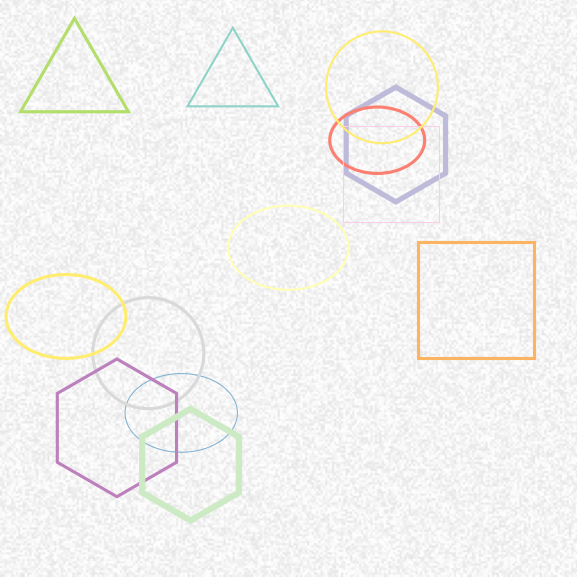[{"shape": "triangle", "thickness": 1, "radius": 0.45, "center": [0.403, 0.86]}, {"shape": "oval", "thickness": 1, "radius": 0.52, "center": [0.499, 0.57]}, {"shape": "hexagon", "thickness": 2.5, "radius": 0.5, "center": [0.685, 0.749]}, {"shape": "oval", "thickness": 1.5, "radius": 0.41, "center": [0.653, 0.756]}, {"shape": "oval", "thickness": 0.5, "radius": 0.49, "center": [0.314, 0.284]}, {"shape": "square", "thickness": 1.5, "radius": 0.5, "center": [0.824, 0.479]}, {"shape": "triangle", "thickness": 1.5, "radius": 0.54, "center": [0.129, 0.86]}, {"shape": "square", "thickness": 0.5, "radius": 0.41, "center": [0.677, 0.698]}, {"shape": "circle", "thickness": 1.5, "radius": 0.48, "center": [0.257, 0.388]}, {"shape": "hexagon", "thickness": 1.5, "radius": 0.6, "center": [0.202, 0.258]}, {"shape": "hexagon", "thickness": 3, "radius": 0.48, "center": [0.33, 0.194]}, {"shape": "circle", "thickness": 1, "radius": 0.48, "center": [0.661, 0.848]}, {"shape": "oval", "thickness": 1.5, "radius": 0.52, "center": [0.114, 0.451]}]